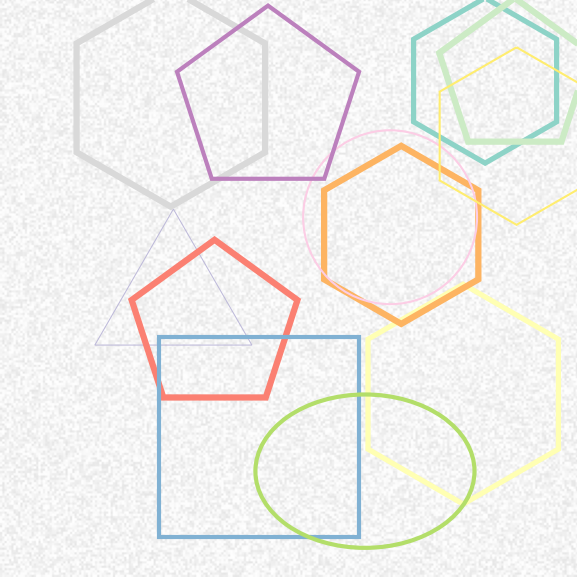[{"shape": "hexagon", "thickness": 2.5, "radius": 0.72, "center": [0.84, 0.86]}, {"shape": "hexagon", "thickness": 2.5, "radius": 0.95, "center": [0.802, 0.317]}, {"shape": "triangle", "thickness": 0.5, "radius": 0.78, "center": [0.3, 0.48]}, {"shape": "pentagon", "thickness": 3, "radius": 0.75, "center": [0.372, 0.433]}, {"shape": "square", "thickness": 2, "radius": 0.86, "center": [0.449, 0.242]}, {"shape": "hexagon", "thickness": 3, "radius": 0.77, "center": [0.695, 0.592]}, {"shape": "oval", "thickness": 2, "radius": 0.95, "center": [0.632, 0.183]}, {"shape": "circle", "thickness": 1, "radius": 0.75, "center": [0.675, 0.623]}, {"shape": "hexagon", "thickness": 3, "radius": 0.94, "center": [0.296, 0.83]}, {"shape": "pentagon", "thickness": 2, "radius": 0.83, "center": [0.464, 0.824]}, {"shape": "pentagon", "thickness": 3, "radius": 0.69, "center": [0.891, 0.865]}, {"shape": "hexagon", "thickness": 1, "radius": 0.77, "center": [0.894, 0.764]}]